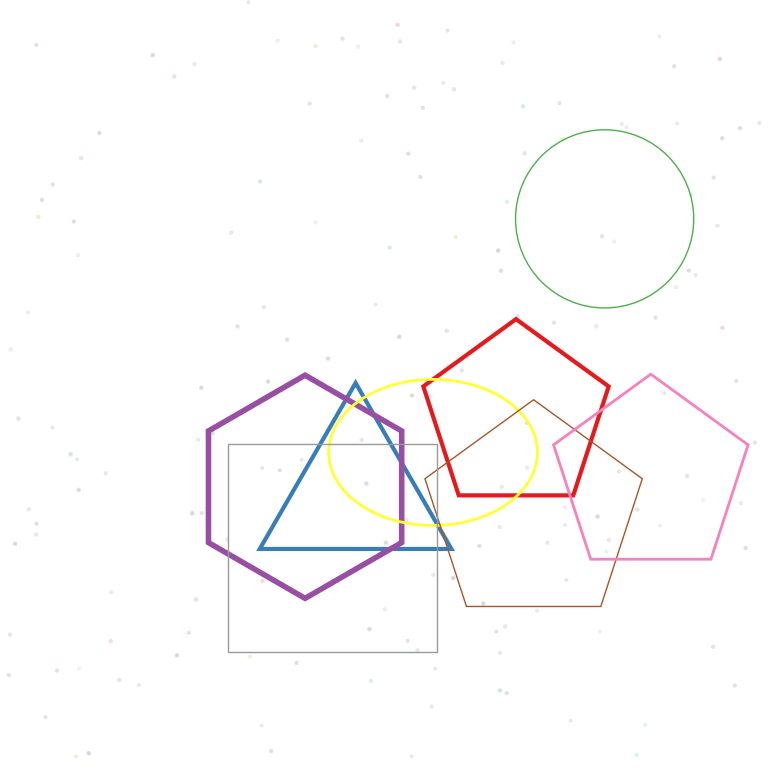[{"shape": "pentagon", "thickness": 1.5, "radius": 0.63, "center": [0.67, 0.459]}, {"shape": "triangle", "thickness": 1.5, "radius": 0.72, "center": [0.462, 0.359]}, {"shape": "circle", "thickness": 0.5, "radius": 0.58, "center": [0.785, 0.716]}, {"shape": "hexagon", "thickness": 2, "radius": 0.72, "center": [0.396, 0.368]}, {"shape": "oval", "thickness": 1, "radius": 0.68, "center": [0.562, 0.412]}, {"shape": "pentagon", "thickness": 0.5, "radius": 0.74, "center": [0.693, 0.332]}, {"shape": "pentagon", "thickness": 1, "radius": 0.66, "center": [0.845, 0.381]}, {"shape": "square", "thickness": 0.5, "radius": 0.68, "center": [0.432, 0.288]}]